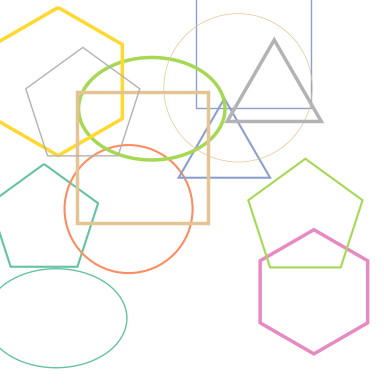[{"shape": "oval", "thickness": 1, "radius": 0.92, "center": [0.146, 0.173]}, {"shape": "pentagon", "thickness": 1.5, "radius": 0.74, "center": [0.114, 0.427]}, {"shape": "circle", "thickness": 1.5, "radius": 0.83, "center": [0.334, 0.457]}, {"shape": "triangle", "thickness": 1.5, "radius": 0.69, "center": [0.583, 0.607]}, {"shape": "square", "thickness": 1, "radius": 0.74, "center": [0.658, 0.87]}, {"shape": "hexagon", "thickness": 2.5, "radius": 0.81, "center": [0.815, 0.242]}, {"shape": "oval", "thickness": 2.5, "radius": 0.95, "center": [0.394, 0.718]}, {"shape": "pentagon", "thickness": 1.5, "radius": 0.78, "center": [0.793, 0.432]}, {"shape": "hexagon", "thickness": 2.5, "radius": 0.96, "center": [0.151, 0.788]}, {"shape": "circle", "thickness": 0.5, "radius": 0.96, "center": [0.618, 0.772]}, {"shape": "square", "thickness": 2.5, "radius": 0.85, "center": [0.371, 0.591]}, {"shape": "pentagon", "thickness": 1, "radius": 0.78, "center": [0.215, 0.721]}, {"shape": "triangle", "thickness": 2.5, "radius": 0.71, "center": [0.712, 0.755]}]